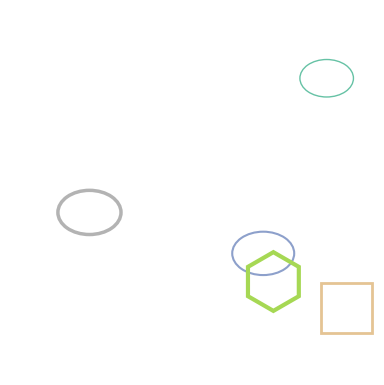[{"shape": "oval", "thickness": 1, "radius": 0.35, "center": [0.849, 0.797]}, {"shape": "oval", "thickness": 1.5, "radius": 0.4, "center": [0.684, 0.342]}, {"shape": "hexagon", "thickness": 3, "radius": 0.38, "center": [0.71, 0.269]}, {"shape": "square", "thickness": 2, "radius": 0.33, "center": [0.9, 0.2]}, {"shape": "oval", "thickness": 2.5, "radius": 0.41, "center": [0.232, 0.448]}]